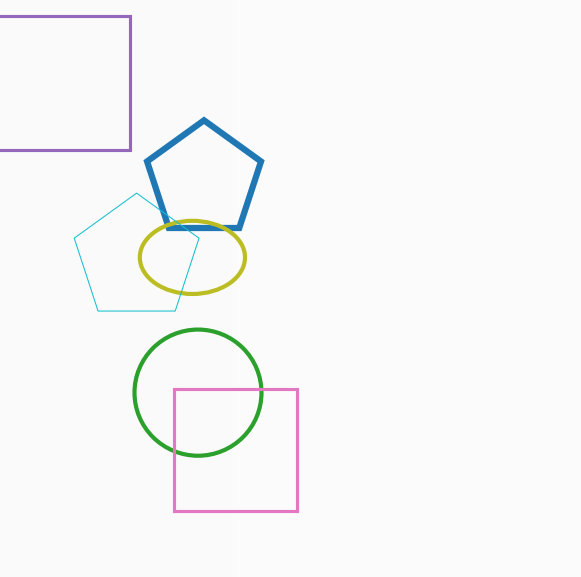[{"shape": "pentagon", "thickness": 3, "radius": 0.52, "center": [0.351, 0.688]}, {"shape": "circle", "thickness": 2, "radius": 0.55, "center": [0.341, 0.319]}, {"shape": "square", "thickness": 1.5, "radius": 0.58, "center": [0.107, 0.856]}, {"shape": "square", "thickness": 1.5, "radius": 0.53, "center": [0.405, 0.22]}, {"shape": "oval", "thickness": 2, "radius": 0.45, "center": [0.331, 0.553]}, {"shape": "pentagon", "thickness": 0.5, "radius": 0.56, "center": [0.235, 0.552]}]